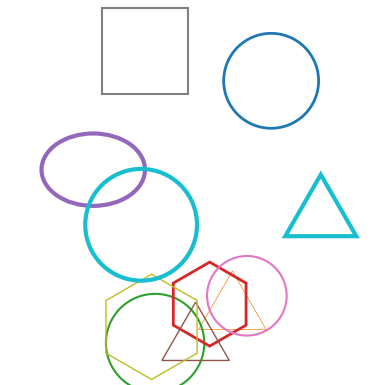[{"shape": "circle", "thickness": 2, "radius": 0.62, "center": [0.704, 0.79]}, {"shape": "triangle", "thickness": 0.5, "radius": 0.51, "center": [0.604, 0.195]}, {"shape": "circle", "thickness": 1.5, "radius": 0.64, "center": [0.403, 0.109]}, {"shape": "hexagon", "thickness": 2, "radius": 0.55, "center": [0.545, 0.21]}, {"shape": "oval", "thickness": 3, "radius": 0.67, "center": [0.242, 0.559]}, {"shape": "triangle", "thickness": 1, "radius": 0.51, "center": [0.508, 0.114]}, {"shape": "circle", "thickness": 1.5, "radius": 0.52, "center": [0.641, 0.232]}, {"shape": "square", "thickness": 1.5, "radius": 0.56, "center": [0.377, 0.867]}, {"shape": "hexagon", "thickness": 1, "radius": 0.68, "center": [0.394, 0.151]}, {"shape": "circle", "thickness": 3, "radius": 0.73, "center": [0.367, 0.416]}, {"shape": "triangle", "thickness": 3, "radius": 0.53, "center": [0.833, 0.44]}]